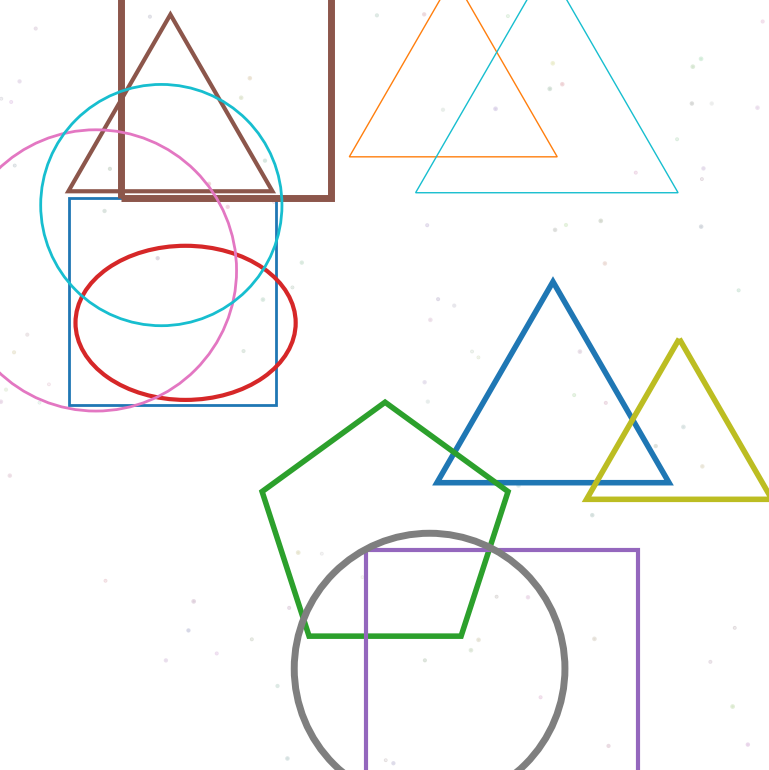[{"shape": "square", "thickness": 1, "radius": 0.67, "center": [0.224, 0.608]}, {"shape": "triangle", "thickness": 2, "radius": 0.87, "center": [0.718, 0.46]}, {"shape": "triangle", "thickness": 0.5, "radius": 0.78, "center": [0.589, 0.874]}, {"shape": "pentagon", "thickness": 2, "radius": 0.84, "center": [0.5, 0.31]}, {"shape": "oval", "thickness": 1.5, "radius": 0.71, "center": [0.241, 0.581]}, {"shape": "square", "thickness": 1.5, "radius": 0.88, "center": [0.652, 0.109]}, {"shape": "square", "thickness": 2.5, "radius": 0.68, "center": [0.293, 0.879]}, {"shape": "triangle", "thickness": 1.5, "radius": 0.77, "center": [0.221, 0.828]}, {"shape": "circle", "thickness": 1, "radius": 0.91, "center": [0.125, 0.649]}, {"shape": "circle", "thickness": 2.5, "radius": 0.88, "center": [0.558, 0.132]}, {"shape": "triangle", "thickness": 2, "radius": 0.7, "center": [0.882, 0.421]}, {"shape": "circle", "thickness": 1, "radius": 0.78, "center": [0.21, 0.734]}, {"shape": "triangle", "thickness": 0.5, "radius": 0.98, "center": [0.71, 0.848]}]